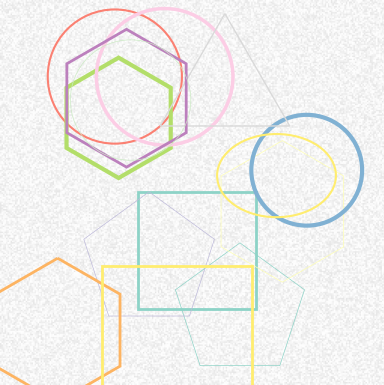[{"shape": "square", "thickness": 2, "radius": 0.76, "center": [0.512, 0.35]}, {"shape": "pentagon", "thickness": 0.5, "radius": 0.88, "center": [0.623, 0.193]}, {"shape": "hexagon", "thickness": 0.5, "radius": 0.92, "center": [0.733, 0.451]}, {"shape": "pentagon", "thickness": 0.5, "radius": 0.89, "center": [0.387, 0.323]}, {"shape": "circle", "thickness": 1.5, "radius": 0.87, "center": [0.298, 0.801]}, {"shape": "circle", "thickness": 3, "radius": 0.72, "center": [0.797, 0.558]}, {"shape": "hexagon", "thickness": 2, "radius": 0.93, "center": [0.15, 0.142]}, {"shape": "hexagon", "thickness": 3, "radius": 0.78, "center": [0.308, 0.694]}, {"shape": "circle", "thickness": 2.5, "radius": 0.89, "center": [0.428, 0.8]}, {"shape": "triangle", "thickness": 1, "radius": 0.97, "center": [0.584, 0.77]}, {"shape": "hexagon", "thickness": 2, "radius": 0.89, "center": [0.329, 0.745]}, {"shape": "circle", "thickness": 0.5, "radius": 0.78, "center": [0.339, 0.74]}, {"shape": "oval", "thickness": 1.5, "radius": 0.77, "center": [0.718, 0.544]}, {"shape": "square", "thickness": 2, "radius": 0.97, "center": [0.459, 0.115]}]